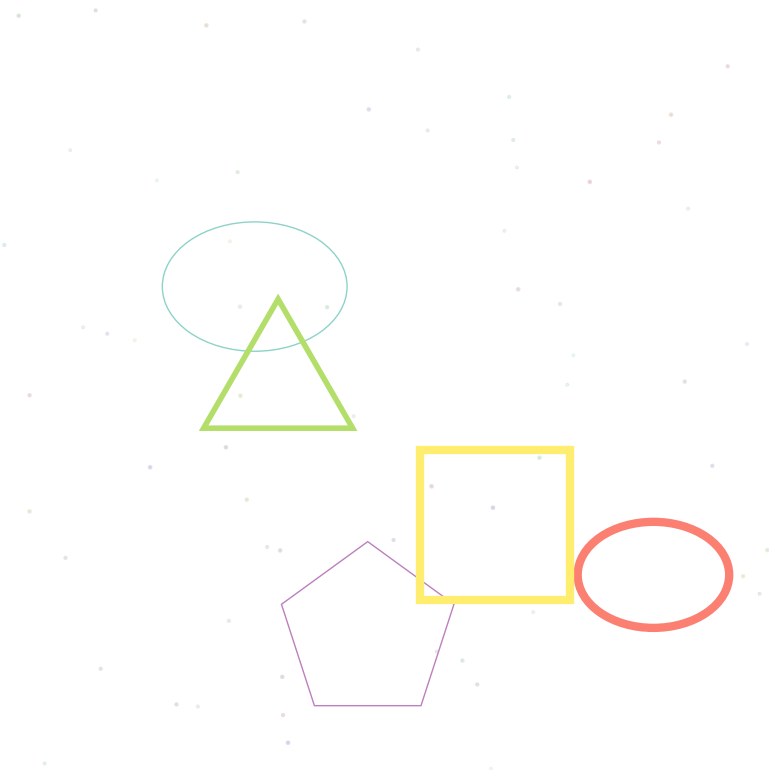[{"shape": "oval", "thickness": 0.5, "radius": 0.6, "center": [0.331, 0.628]}, {"shape": "oval", "thickness": 3, "radius": 0.49, "center": [0.849, 0.253]}, {"shape": "triangle", "thickness": 2, "radius": 0.56, "center": [0.361, 0.5]}, {"shape": "pentagon", "thickness": 0.5, "radius": 0.59, "center": [0.478, 0.179]}, {"shape": "square", "thickness": 3, "radius": 0.49, "center": [0.643, 0.318]}]